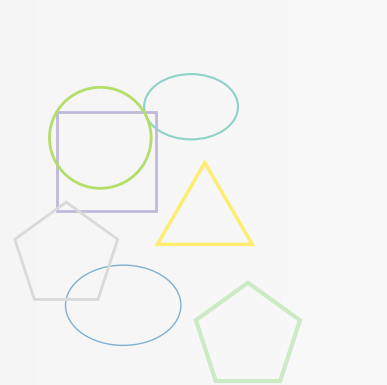[{"shape": "oval", "thickness": 1.5, "radius": 0.61, "center": [0.493, 0.723]}, {"shape": "square", "thickness": 2, "radius": 0.64, "center": [0.276, 0.581]}, {"shape": "oval", "thickness": 1, "radius": 0.74, "center": [0.318, 0.207]}, {"shape": "circle", "thickness": 2, "radius": 0.66, "center": [0.259, 0.642]}, {"shape": "pentagon", "thickness": 2, "radius": 0.7, "center": [0.171, 0.335]}, {"shape": "pentagon", "thickness": 3, "radius": 0.71, "center": [0.64, 0.125]}, {"shape": "triangle", "thickness": 2.5, "radius": 0.71, "center": [0.528, 0.436]}]